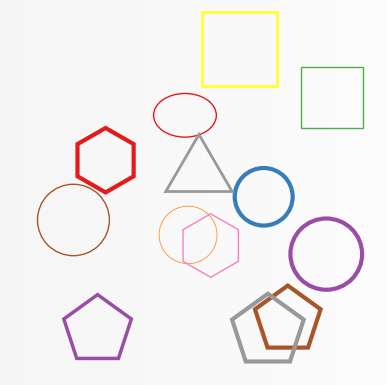[{"shape": "oval", "thickness": 1, "radius": 0.4, "center": [0.477, 0.701]}, {"shape": "hexagon", "thickness": 3, "radius": 0.42, "center": [0.272, 0.584]}, {"shape": "circle", "thickness": 3, "radius": 0.37, "center": [0.681, 0.489]}, {"shape": "square", "thickness": 1, "radius": 0.4, "center": [0.856, 0.747]}, {"shape": "circle", "thickness": 3, "radius": 0.46, "center": [0.842, 0.34]}, {"shape": "pentagon", "thickness": 2.5, "radius": 0.46, "center": [0.252, 0.143]}, {"shape": "circle", "thickness": 0.5, "radius": 0.37, "center": [0.485, 0.39]}, {"shape": "square", "thickness": 2, "radius": 0.48, "center": [0.618, 0.872]}, {"shape": "pentagon", "thickness": 3, "radius": 0.45, "center": [0.743, 0.169]}, {"shape": "circle", "thickness": 1, "radius": 0.46, "center": [0.19, 0.429]}, {"shape": "hexagon", "thickness": 1, "radius": 0.41, "center": [0.544, 0.362]}, {"shape": "triangle", "thickness": 2, "radius": 0.49, "center": [0.513, 0.552]}, {"shape": "pentagon", "thickness": 3, "radius": 0.49, "center": [0.691, 0.14]}]